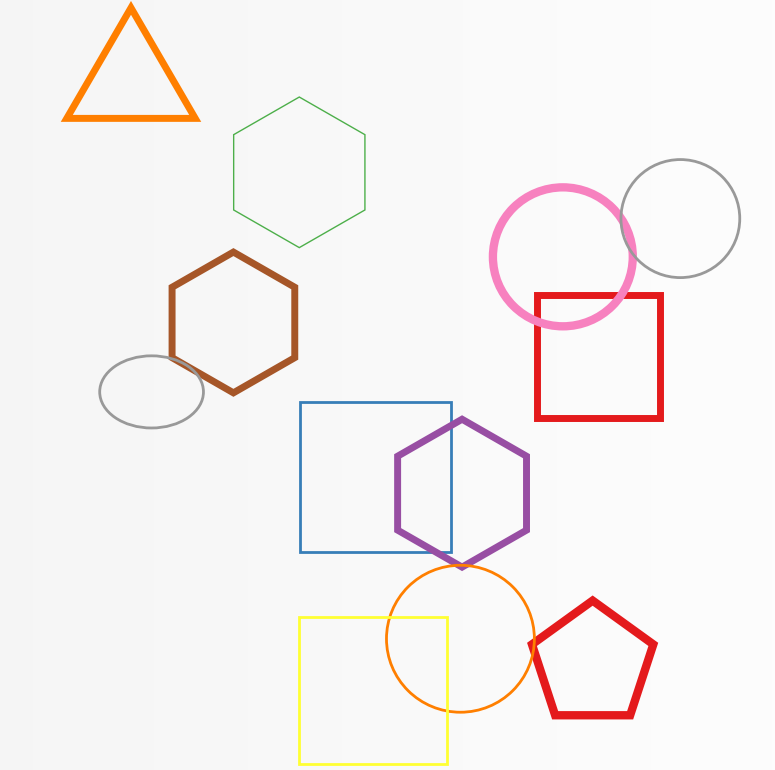[{"shape": "square", "thickness": 2.5, "radius": 0.4, "center": [0.772, 0.537]}, {"shape": "pentagon", "thickness": 3, "radius": 0.41, "center": [0.765, 0.138]}, {"shape": "square", "thickness": 1, "radius": 0.49, "center": [0.485, 0.381]}, {"shape": "hexagon", "thickness": 0.5, "radius": 0.49, "center": [0.386, 0.776]}, {"shape": "hexagon", "thickness": 2.5, "radius": 0.48, "center": [0.596, 0.36]}, {"shape": "triangle", "thickness": 2.5, "radius": 0.48, "center": [0.169, 0.894]}, {"shape": "circle", "thickness": 1, "radius": 0.48, "center": [0.594, 0.17]}, {"shape": "square", "thickness": 1, "radius": 0.48, "center": [0.481, 0.103]}, {"shape": "hexagon", "thickness": 2.5, "radius": 0.46, "center": [0.301, 0.581]}, {"shape": "circle", "thickness": 3, "radius": 0.45, "center": [0.726, 0.666]}, {"shape": "oval", "thickness": 1, "radius": 0.33, "center": [0.196, 0.491]}, {"shape": "circle", "thickness": 1, "radius": 0.38, "center": [0.878, 0.716]}]